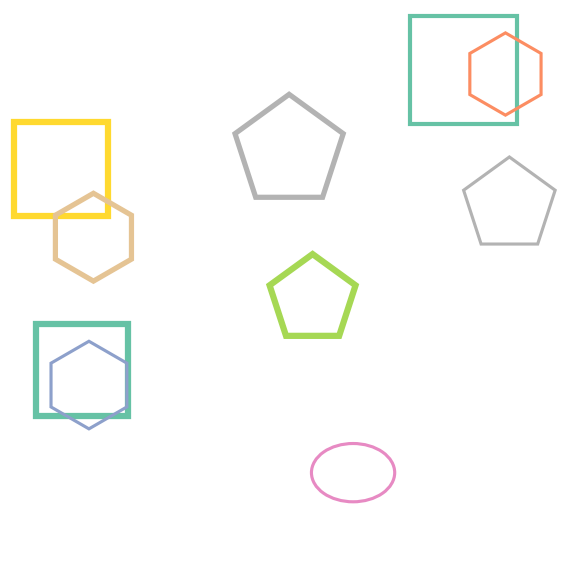[{"shape": "square", "thickness": 2, "radius": 0.47, "center": [0.803, 0.878]}, {"shape": "square", "thickness": 3, "radius": 0.4, "center": [0.142, 0.359]}, {"shape": "hexagon", "thickness": 1.5, "radius": 0.36, "center": [0.875, 0.871]}, {"shape": "hexagon", "thickness": 1.5, "radius": 0.38, "center": [0.154, 0.332]}, {"shape": "oval", "thickness": 1.5, "radius": 0.36, "center": [0.611, 0.181]}, {"shape": "pentagon", "thickness": 3, "radius": 0.39, "center": [0.541, 0.481]}, {"shape": "square", "thickness": 3, "radius": 0.41, "center": [0.106, 0.706]}, {"shape": "hexagon", "thickness": 2.5, "radius": 0.38, "center": [0.162, 0.588]}, {"shape": "pentagon", "thickness": 2.5, "radius": 0.49, "center": [0.501, 0.737]}, {"shape": "pentagon", "thickness": 1.5, "radius": 0.42, "center": [0.882, 0.644]}]